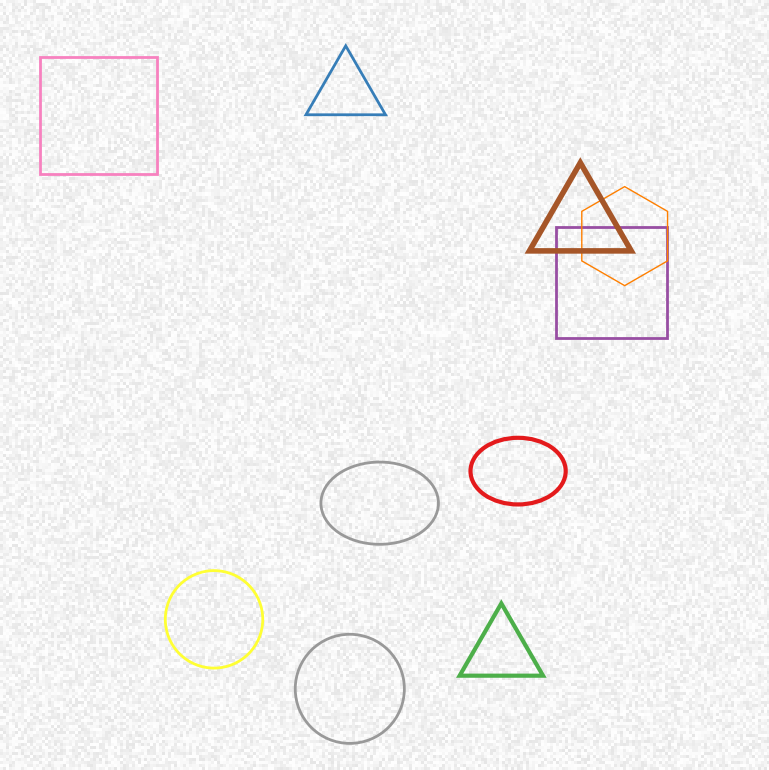[{"shape": "oval", "thickness": 1.5, "radius": 0.31, "center": [0.673, 0.388]}, {"shape": "triangle", "thickness": 1, "radius": 0.3, "center": [0.449, 0.881]}, {"shape": "triangle", "thickness": 1.5, "radius": 0.31, "center": [0.651, 0.154]}, {"shape": "square", "thickness": 1, "radius": 0.36, "center": [0.794, 0.633]}, {"shape": "hexagon", "thickness": 0.5, "radius": 0.32, "center": [0.811, 0.693]}, {"shape": "circle", "thickness": 1, "radius": 0.32, "center": [0.278, 0.196]}, {"shape": "triangle", "thickness": 2, "radius": 0.38, "center": [0.754, 0.712]}, {"shape": "square", "thickness": 1, "radius": 0.38, "center": [0.128, 0.85]}, {"shape": "oval", "thickness": 1, "radius": 0.38, "center": [0.493, 0.347]}, {"shape": "circle", "thickness": 1, "radius": 0.35, "center": [0.454, 0.105]}]